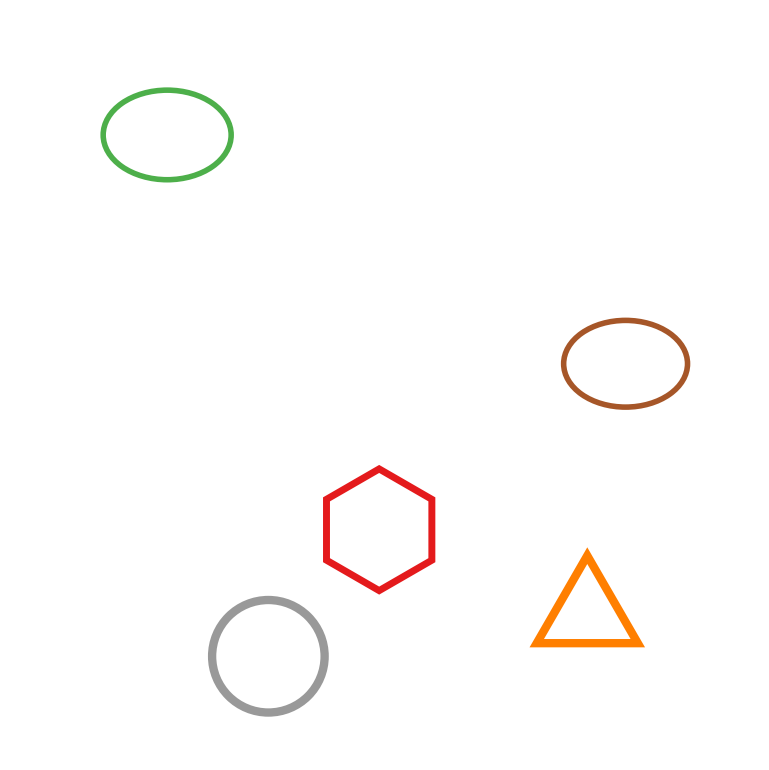[{"shape": "hexagon", "thickness": 2.5, "radius": 0.4, "center": [0.492, 0.312]}, {"shape": "oval", "thickness": 2, "radius": 0.42, "center": [0.217, 0.825]}, {"shape": "triangle", "thickness": 3, "radius": 0.38, "center": [0.763, 0.203]}, {"shape": "oval", "thickness": 2, "radius": 0.4, "center": [0.812, 0.528]}, {"shape": "circle", "thickness": 3, "radius": 0.37, "center": [0.349, 0.148]}]